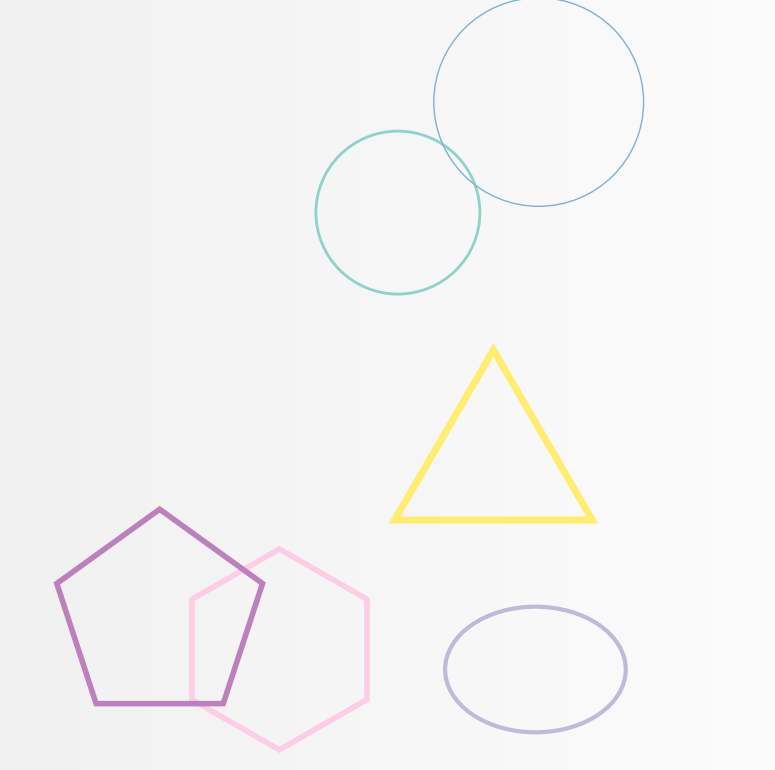[{"shape": "circle", "thickness": 1, "radius": 0.53, "center": [0.513, 0.724]}, {"shape": "oval", "thickness": 1.5, "radius": 0.58, "center": [0.691, 0.131]}, {"shape": "circle", "thickness": 0.5, "radius": 0.68, "center": [0.695, 0.867]}, {"shape": "hexagon", "thickness": 2, "radius": 0.65, "center": [0.361, 0.157]}, {"shape": "pentagon", "thickness": 2, "radius": 0.7, "center": [0.206, 0.199]}, {"shape": "triangle", "thickness": 2.5, "radius": 0.74, "center": [0.637, 0.398]}]